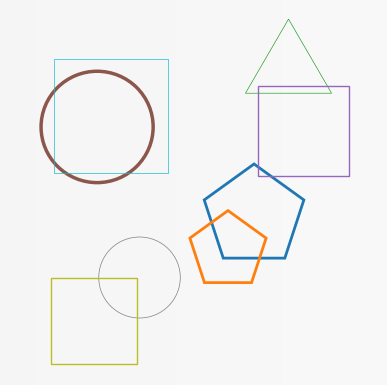[{"shape": "pentagon", "thickness": 2, "radius": 0.68, "center": [0.656, 0.439]}, {"shape": "pentagon", "thickness": 2, "radius": 0.52, "center": [0.588, 0.35]}, {"shape": "triangle", "thickness": 0.5, "radius": 0.64, "center": [0.745, 0.822]}, {"shape": "square", "thickness": 1, "radius": 0.58, "center": [0.784, 0.661]}, {"shape": "circle", "thickness": 2.5, "radius": 0.72, "center": [0.251, 0.67]}, {"shape": "circle", "thickness": 0.5, "radius": 0.53, "center": [0.36, 0.279]}, {"shape": "square", "thickness": 1, "radius": 0.56, "center": [0.242, 0.167]}, {"shape": "square", "thickness": 0.5, "radius": 0.74, "center": [0.286, 0.698]}]